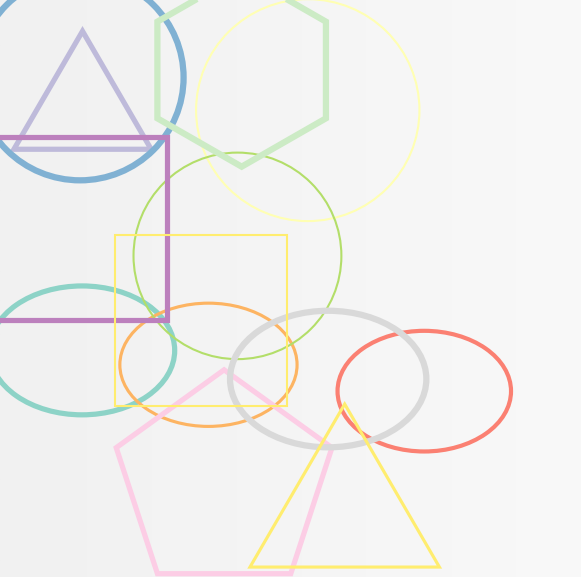[{"shape": "oval", "thickness": 2.5, "radius": 0.8, "center": [0.141, 0.392]}, {"shape": "circle", "thickness": 1, "radius": 0.96, "center": [0.529, 0.808]}, {"shape": "triangle", "thickness": 2.5, "radius": 0.68, "center": [0.142, 0.809]}, {"shape": "oval", "thickness": 2, "radius": 0.75, "center": [0.73, 0.322]}, {"shape": "circle", "thickness": 3, "radius": 0.89, "center": [0.138, 0.865]}, {"shape": "oval", "thickness": 1.5, "radius": 0.76, "center": [0.359, 0.367]}, {"shape": "circle", "thickness": 1, "radius": 0.89, "center": [0.409, 0.556]}, {"shape": "pentagon", "thickness": 2.5, "radius": 0.98, "center": [0.386, 0.164]}, {"shape": "oval", "thickness": 3, "radius": 0.84, "center": [0.565, 0.343]}, {"shape": "square", "thickness": 2.5, "radius": 0.79, "center": [0.129, 0.603]}, {"shape": "hexagon", "thickness": 3, "radius": 0.84, "center": [0.416, 0.878]}, {"shape": "triangle", "thickness": 1.5, "radius": 0.94, "center": [0.593, 0.111]}, {"shape": "square", "thickness": 1, "radius": 0.74, "center": [0.346, 0.444]}]